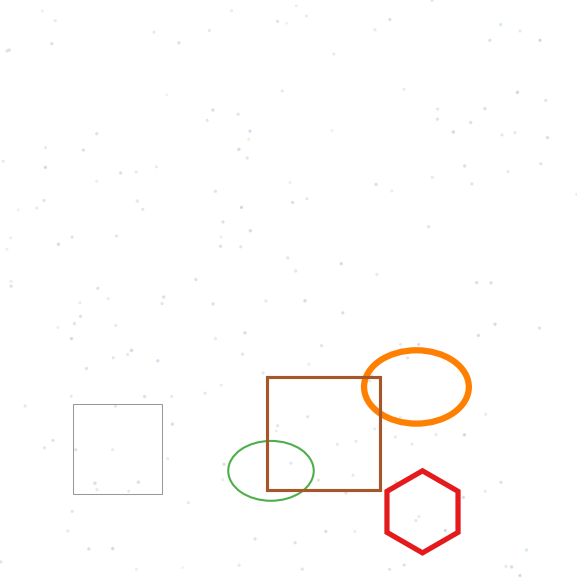[{"shape": "hexagon", "thickness": 2.5, "radius": 0.36, "center": [0.732, 0.113]}, {"shape": "oval", "thickness": 1, "radius": 0.37, "center": [0.469, 0.184]}, {"shape": "oval", "thickness": 3, "radius": 0.45, "center": [0.721, 0.329]}, {"shape": "square", "thickness": 1.5, "radius": 0.49, "center": [0.561, 0.248]}, {"shape": "square", "thickness": 0.5, "radius": 0.39, "center": [0.204, 0.222]}]